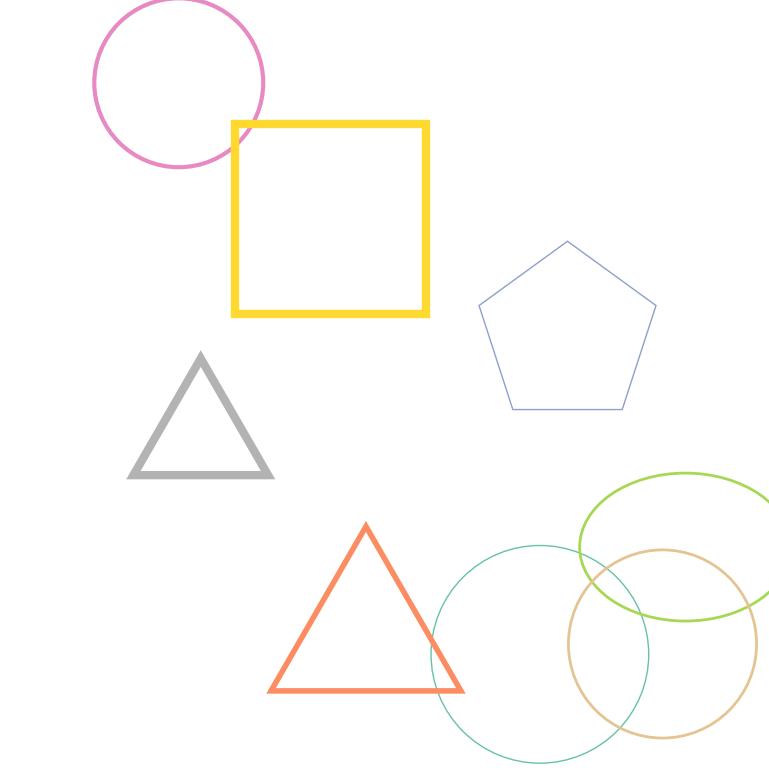[{"shape": "circle", "thickness": 0.5, "radius": 0.71, "center": [0.701, 0.15]}, {"shape": "triangle", "thickness": 2, "radius": 0.71, "center": [0.475, 0.174]}, {"shape": "pentagon", "thickness": 0.5, "radius": 0.6, "center": [0.737, 0.566]}, {"shape": "circle", "thickness": 1.5, "radius": 0.55, "center": [0.232, 0.893]}, {"shape": "oval", "thickness": 1, "radius": 0.69, "center": [0.89, 0.29]}, {"shape": "square", "thickness": 3, "radius": 0.62, "center": [0.429, 0.716]}, {"shape": "circle", "thickness": 1, "radius": 0.61, "center": [0.86, 0.164]}, {"shape": "triangle", "thickness": 3, "radius": 0.5, "center": [0.261, 0.433]}]